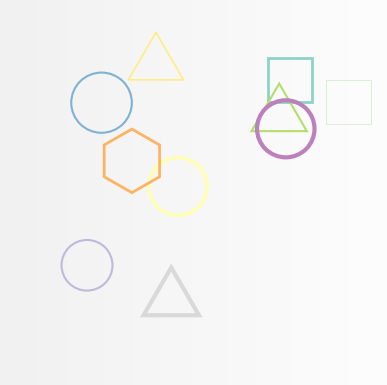[{"shape": "square", "thickness": 2, "radius": 0.29, "center": [0.749, 0.791]}, {"shape": "circle", "thickness": 2.5, "radius": 0.37, "center": [0.459, 0.516]}, {"shape": "circle", "thickness": 1.5, "radius": 0.33, "center": [0.225, 0.311]}, {"shape": "circle", "thickness": 1.5, "radius": 0.39, "center": [0.262, 0.733]}, {"shape": "hexagon", "thickness": 2, "radius": 0.41, "center": [0.34, 0.582]}, {"shape": "triangle", "thickness": 1.5, "radius": 0.41, "center": [0.721, 0.701]}, {"shape": "triangle", "thickness": 3, "radius": 0.41, "center": [0.442, 0.223]}, {"shape": "circle", "thickness": 3, "radius": 0.37, "center": [0.737, 0.665]}, {"shape": "square", "thickness": 0.5, "radius": 0.29, "center": [0.899, 0.735]}, {"shape": "triangle", "thickness": 1, "radius": 0.41, "center": [0.402, 0.834]}]